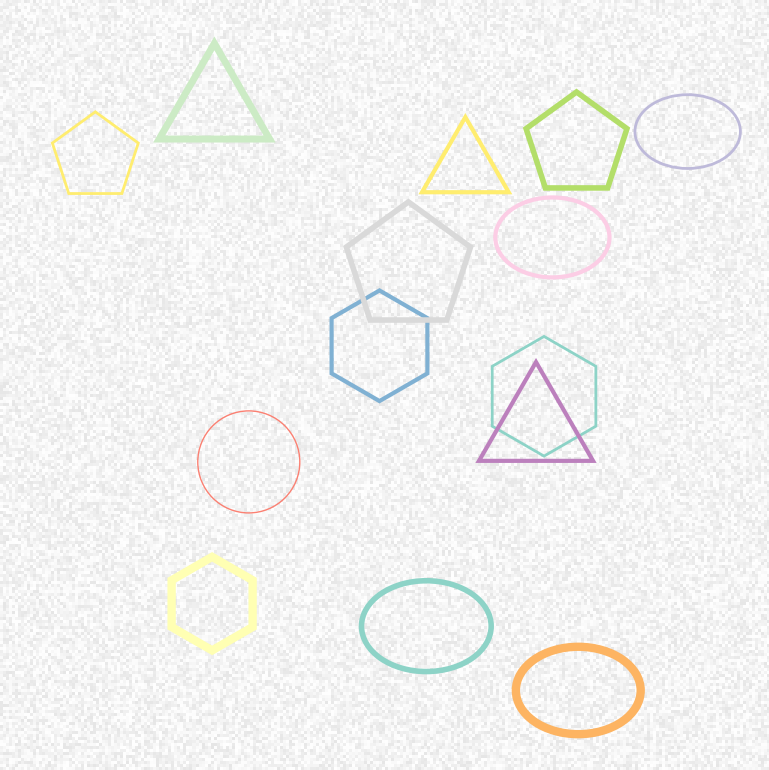[{"shape": "oval", "thickness": 2, "radius": 0.42, "center": [0.554, 0.187]}, {"shape": "hexagon", "thickness": 1, "radius": 0.39, "center": [0.707, 0.485]}, {"shape": "hexagon", "thickness": 3, "radius": 0.3, "center": [0.275, 0.216]}, {"shape": "oval", "thickness": 1, "radius": 0.34, "center": [0.893, 0.829]}, {"shape": "circle", "thickness": 0.5, "radius": 0.33, "center": [0.323, 0.4]}, {"shape": "hexagon", "thickness": 1.5, "radius": 0.36, "center": [0.493, 0.551]}, {"shape": "oval", "thickness": 3, "radius": 0.41, "center": [0.751, 0.103]}, {"shape": "pentagon", "thickness": 2, "radius": 0.34, "center": [0.749, 0.812]}, {"shape": "oval", "thickness": 1.5, "radius": 0.37, "center": [0.717, 0.692]}, {"shape": "pentagon", "thickness": 2, "radius": 0.42, "center": [0.53, 0.653]}, {"shape": "triangle", "thickness": 1.5, "radius": 0.43, "center": [0.696, 0.444]}, {"shape": "triangle", "thickness": 2.5, "radius": 0.41, "center": [0.278, 0.861]}, {"shape": "pentagon", "thickness": 1, "radius": 0.29, "center": [0.124, 0.796]}, {"shape": "triangle", "thickness": 1.5, "radius": 0.33, "center": [0.604, 0.783]}]